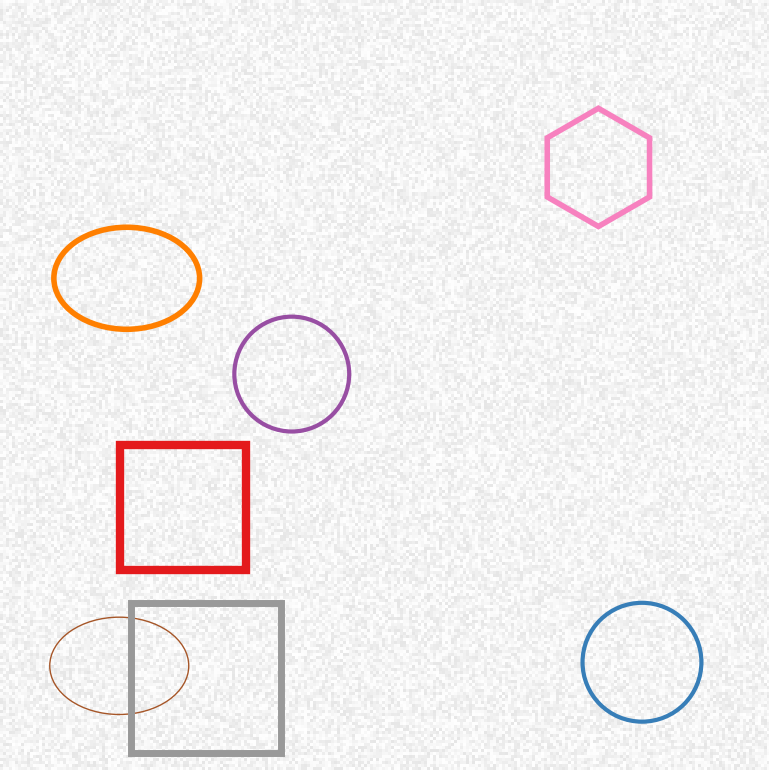[{"shape": "square", "thickness": 3, "radius": 0.41, "center": [0.238, 0.341]}, {"shape": "circle", "thickness": 1.5, "radius": 0.39, "center": [0.834, 0.14]}, {"shape": "circle", "thickness": 1.5, "radius": 0.37, "center": [0.379, 0.514]}, {"shape": "oval", "thickness": 2, "radius": 0.47, "center": [0.165, 0.639]}, {"shape": "oval", "thickness": 0.5, "radius": 0.45, "center": [0.155, 0.135]}, {"shape": "hexagon", "thickness": 2, "radius": 0.38, "center": [0.777, 0.783]}, {"shape": "square", "thickness": 2.5, "radius": 0.49, "center": [0.268, 0.12]}]